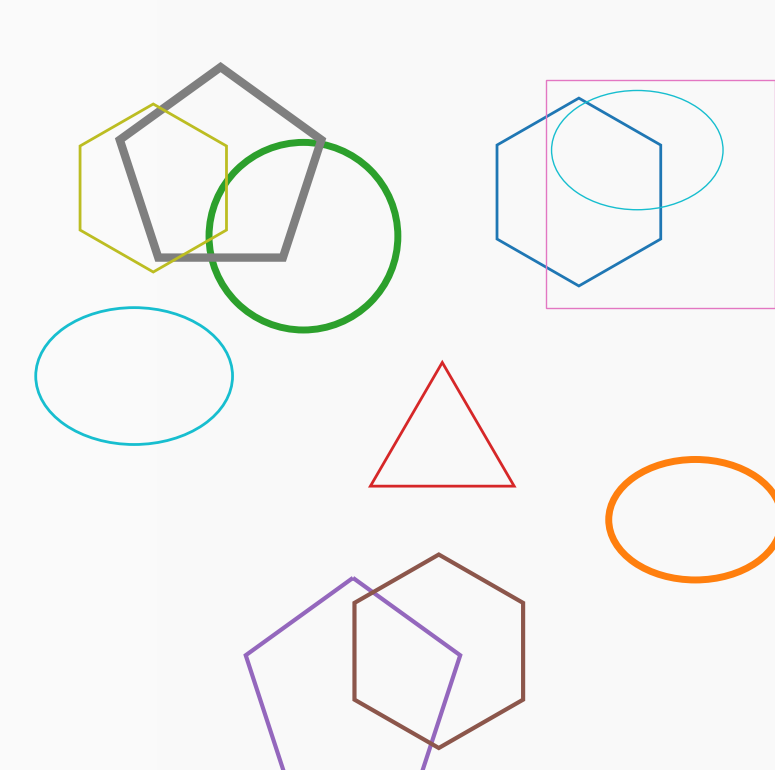[{"shape": "hexagon", "thickness": 1, "radius": 0.61, "center": [0.747, 0.751]}, {"shape": "oval", "thickness": 2.5, "radius": 0.56, "center": [0.897, 0.325]}, {"shape": "circle", "thickness": 2.5, "radius": 0.61, "center": [0.392, 0.693]}, {"shape": "triangle", "thickness": 1, "radius": 0.54, "center": [0.571, 0.422]}, {"shape": "pentagon", "thickness": 1.5, "radius": 0.73, "center": [0.455, 0.104]}, {"shape": "hexagon", "thickness": 1.5, "radius": 0.63, "center": [0.566, 0.154]}, {"shape": "square", "thickness": 0.5, "radius": 0.74, "center": [0.852, 0.748]}, {"shape": "pentagon", "thickness": 3, "radius": 0.68, "center": [0.285, 0.776]}, {"shape": "hexagon", "thickness": 1, "radius": 0.55, "center": [0.198, 0.756]}, {"shape": "oval", "thickness": 1, "radius": 0.63, "center": [0.173, 0.512]}, {"shape": "oval", "thickness": 0.5, "radius": 0.55, "center": [0.822, 0.805]}]